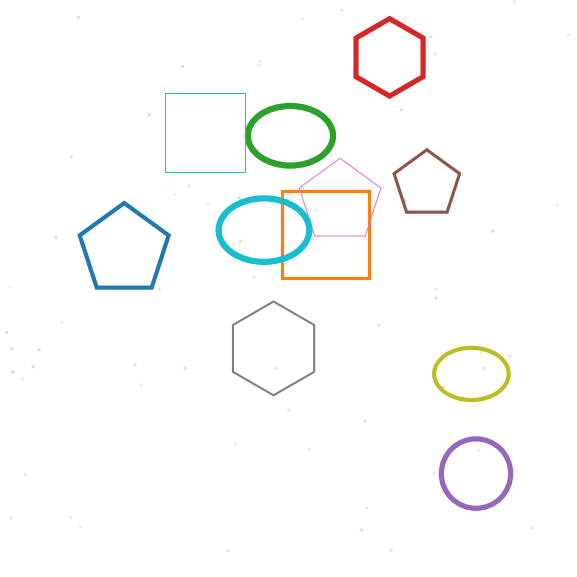[{"shape": "pentagon", "thickness": 2, "radius": 0.4, "center": [0.215, 0.567]}, {"shape": "square", "thickness": 1.5, "radius": 0.38, "center": [0.563, 0.593]}, {"shape": "oval", "thickness": 3, "radius": 0.37, "center": [0.503, 0.764]}, {"shape": "hexagon", "thickness": 2.5, "radius": 0.34, "center": [0.675, 0.9]}, {"shape": "circle", "thickness": 2.5, "radius": 0.3, "center": [0.824, 0.179]}, {"shape": "pentagon", "thickness": 1.5, "radius": 0.3, "center": [0.739, 0.68]}, {"shape": "pentagon", "thickness": 0.5, "radius": 0.37, "center": [0.589, 0.651]}, {"shape": "hexagon", "thickness": 1, "radius": 0.41, "center": [0.474, 0.396]}, {"shape": "oval", "thickness": 2, "radius": 0.32, "center": [0.816, 0.352]}, {"shape": "oval", "thickness": 3, "radius": 0.39, "center": [0.457, 0.601]}, {"shape": "square", "thickness": 0.5, "radius": 0.34, "center": [0.355, 0.77]}]